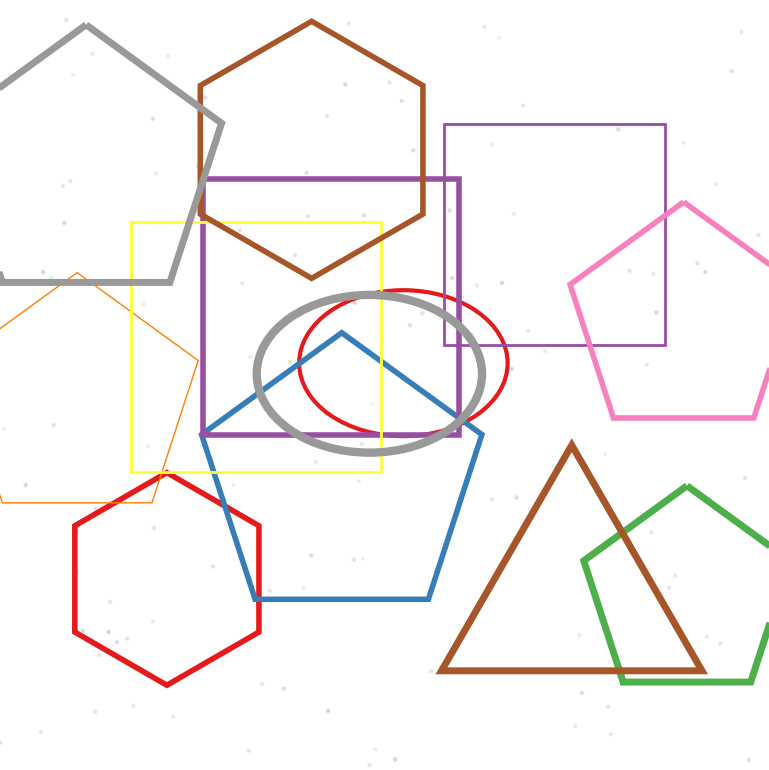[{"shape": "hexagon", "thickness": 2, "radius": 0.69, "center": [0.217, 0.248]}, {"shape": "oval", "thickness": 1.5, "radius": 0.68, "center": [0.524, 0.528]}, {"shape": "pentagon", "thickness": 2, "radius": 0.96, "center": [0.444, 0.377]}, {"shape": "pentagon", "thickness": 2.5, "radius": 0.7, "center": [0.892, 0.228]}, {"shape": "square", "thickness": 1, "radius": 0.72, "center": [0.72, 0.695]}, {"shape": "square", "thickness": 2, "radius": 0.83, "center": [0.429, 0.601]}, {"shape": "pentagon", "thickness": 0.5, "radius": 0.83, "center": [0.1, 0.481]}, {"shape": "square", "thickness": 1, "radius": 0.81, "center": [0.332, 0.549]}, {"shape": "hexagon", "thickness": 2, "radius": 0.83, "center": [0.405, 0.805]}, {"shape": "triangle", "thickness": 2.5, "radius": 0.98, "center": [0.743, 0.226]}, {"shape": "pentagon", "thickness": 2, "radius": 0.78, "center": [0.888, 0.583]}, {"shape": "oval", "thickness": 3, "radius": 0.73, "center": [0.48, 0.515]}, {"shape": "pentagon", "thickness": 2.5, "radius": 0.92, "center": [0.112, 0.783]}]